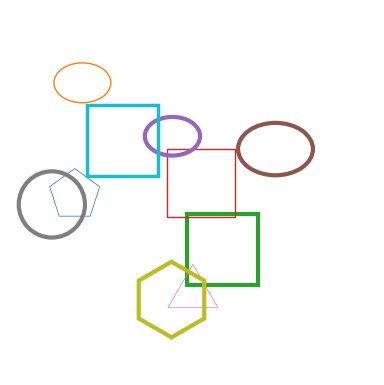[{"shape": "pentagon", "thickness": 0.5, "radius": 0.34, "center": [0.194, 0.494]}, {"shape": "oval", "thickness": 1, "radius": 0.37, "center": [0.214, 0.785]}, {"shape": "square", "thickness": 3, "radius": 0.46, "center": [0.577, 0.351]}, {"shape": "square", "thickness": 1, "radius": 0.44, "center": [0.522, 0.525]}, {"shape": "oval", "thickness": 3, "radius": 0.36, "center": [0.448, 0.646]}, {"shape": "oval", "thickness": 3, "radius": 0.49, "center": [0.716, 0.613]}, {"shape": "triangle", "thickness": 0.5, "radius": 0.37, "center": [0.501, 0.239]}, {"shape": "circle", "thickness": 3, "radius": 0.43, "center": [0.135, 0.469]}, {"shape": "hexagon", "thickness": 3, "radius": 0.49, "center": [0.445, 0.222]}, {"shape": "square", "thickness": 2.5, "radius": 0.46, "center": [0.319, 0.634]}]